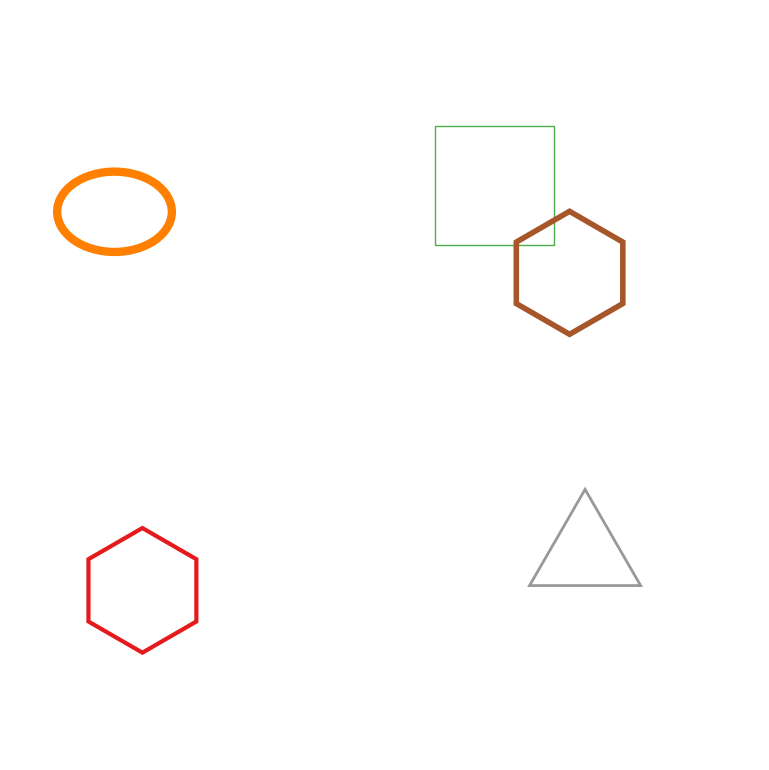[{"shape": "hexagon", "thickness": 1.5, "radius": 0.4, "center": [0.185, 0.233]}, {"shape": "square", "thickness": 0.5, "radius": 0.39, "center": [0.642, 0.759]}, {"shape": "oval", "thickness": 3, "radius": 0.37, "center": [0.149, 0.725]}, {"shape": "hexagon", "thickness": 2, "radius": 0.4, "center": [0.74, 0.646]}, {"shape": "triangle", "thickness": 1, "radius": 0.42, "center": [0.76, 0.281]}]